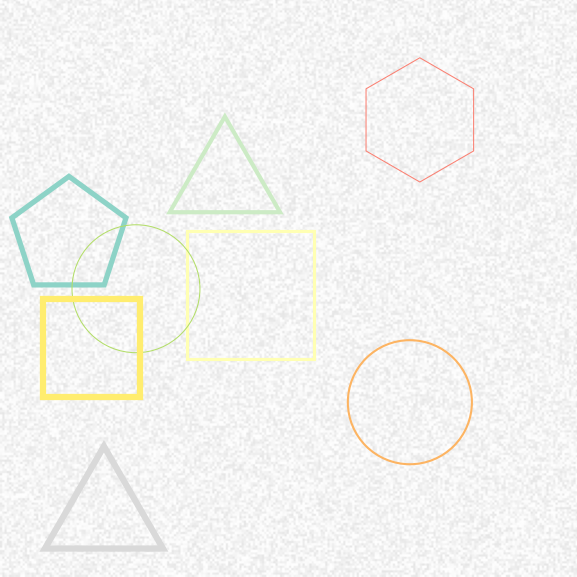[{"shape": "pentagon", "thickness": 2.5, "radius": 0.52, "center": [0.119, 0.59]}, {"shape": "square", "thickness": 1.5, "radius": 0.55, "center": [0.433, 0.488]}, {"shape": "hexagon", "thickness": 0.5, "radius": 0.54, "center": [0.727, 0.792]}, {"shape": "circle", "thickness": 1, "radius": 0.54, "center": [0.71, 0.303]}, {"shape": "circle", "thickness": 0.5, "radius": 0.55, "center": [0.235, 0.499]}, {"shape": "triangle", "thickness": 3, "radius": 0.59, "center": [0.18, 0.108]}, {"shape": "triangle", "thickness": 2, "radius": 0.55, "center": [0.389, 0.687]}, {"shape": "square", "thickness": 3, "radius": 0.42, "center": [0.158, 0.397]}]